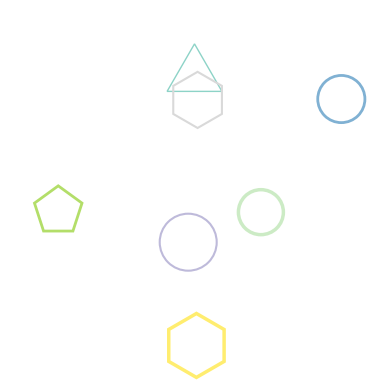[{"shape": "triangle", "thickness": 1, "radius": 0.41, "center": [0.505, 0.804]}, {"shape": "circle", "thickness": 1.5, "radius": 0.37, "center": [0.489, 0.371]}, {"shape": "circle", "thickness": 2, "radius": 0.31, "center": [0.887, 0.743]}, {"shape": "pentagon", "thickness": 2, "radius": 0.32, "center": [0.151, 0.452]}, {"shape": "hexagon", "thickness": 1.5, "radius": 0.36, "center": [0.513, 0.74]}, {"shape": "circle", "thickness": 2.5, "radius": 0.29, "center": [0.678, 0.449]}, {"shape": "hexagon", "thickness": 2.5, "radius": 0.42, "center": [0.51, 0.103]}]